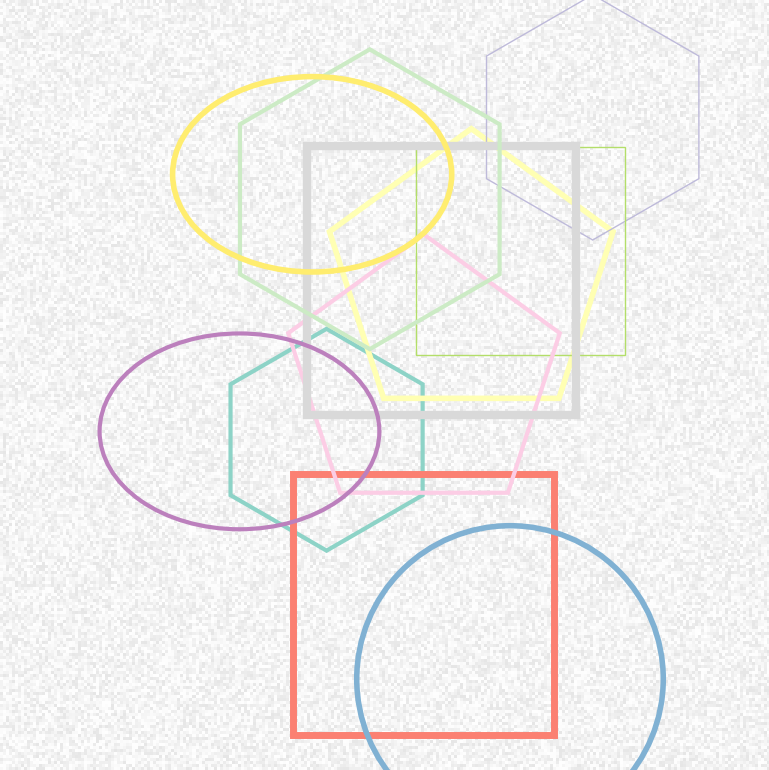[{"shape": "hexagon", "thickness": 1.5, "radius": 0.72, "center": [0.424, 0.429]}, {"shape": "pentagon", "thickness": 2, "radius": 0.97, "center": [0.612, 0.639]}, {"shape": "hexagon", "thickness": 0.5, "radius": 0.8, "center": [0.77, 0.848]}, {"shape": "square", "thickness": 2.5, "radius": 0.85, "center": [0.55, 0.215]}, {"shape": "circle", "thickness": 2, "radius": 1.0, "center": [0.662, 0.118]}, {"shape": "square", "thickness": 0.5, "radius": 0.68, "center": [0.676, 0.674]}, {"shape": "pentagon", "thickness": 1.5, "radius": 0.93, "center": [0.551, 0.51]}, {"shape": "square", "thickness": 3, "radius": 0.87, "center": [0.573, 0.636]}, {"shape": "oval", "thickness": 1.5, "radius": 0.91, "center": [0.311, 0.44]}, {"shape": "hexagon", "thickness": 1.5, "radius": 0.97, "center": [0.48, 0.741]}, {"shape": "oval", "thickness": 2, "radius": 0.91, "center": [0.405, 0.774]}]